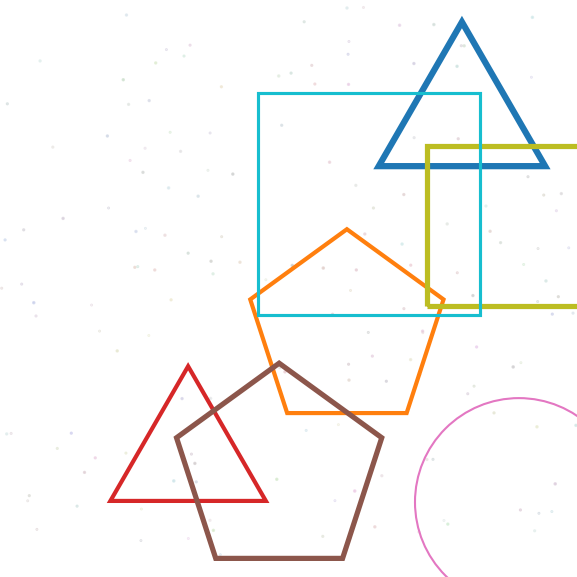[{"shape": "triangle", "thickness": 3, "radius": 0.83, "center": [0.8, 0.795]}, {"shape": "pentagon", "thickness": 2, "radius": 0.88, "center": [0.601, 0.426]}, {"shape": "triangle", "thickness": 2, "radius": 0.78, "center": [0.326, 0.209]}, {"shape": "pentagon", "thickness": 2.5, "radius": 0.93, "center": [0.483, 0.183]}, {"shape": "circle", "thickness": 1, "radius": 0.9, "center": [0.899, 0.13]}, {"shape": "square", "thickness": 2.5, "radius": 0.69, "center": [0.878, 0.608]}, {"shape": "square", "thickness": 1.5, "radius": 0.96, "center": [0.639, 0.646]}]